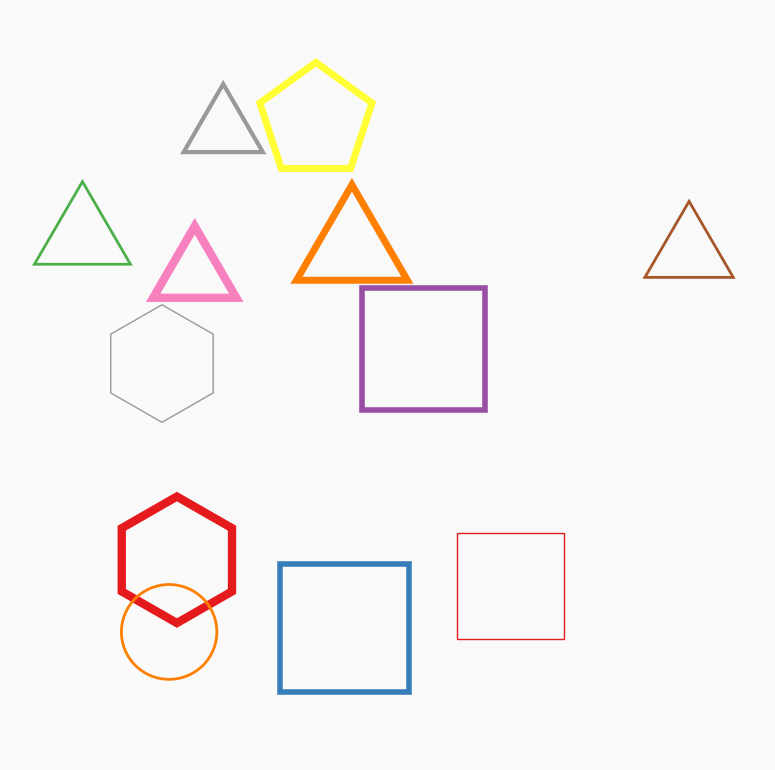[{"shape": "square", "thickness": 0.5, "radius": 0.34, "center": [0.659, 0.239]}, {"shape": "hexagon", "thickness": 3, "radius": 0.41, "center": [0.228, 0.273]}, {"shape": "square", "thickness": 2, "radius": 0.42, "center": [0.444, 0.184]}, {"shape": "triangle", "thickness": 1, "radius": 0.36, "center": [0.106, 0.693]}, {"shape": "square", "thickness": 2, "radius": 0.4, "center": [0.547, 0.547]}, {"shape": "circle", "thickness": 1, "radius": 0.31, "center": [0.218, 0.179]}, {"shape": "triangle", "thickness": 2.5, "radius": 0.41, "center": [0.454, 0.677]}, {"shape": "pentagon", "thickness": 2.5, "radius": 0.38, "center": [0.408, 0.843]}, {"shape": "triangle", "thickness": 1, "radius": 0.33, "center": [0.889, 0.673]}, {"shape": "triangle", "thickness": 3, "radius": 0.31, "center": [0.251, 0.644]}, {"shape": "triangle", "thickness": 1.5, "radius": 0.29, "center": [0.288, 0.832]}, {"shape": "hexagon", "thickness": 0.5, "radius": 0.38, "center": [0.209, 0.528]}]